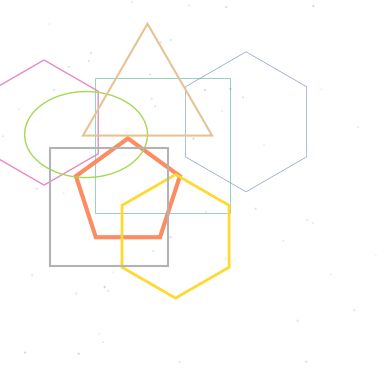[{"shape": "square", "thickness": 0.5, "radius": 0.88, "center": [0.421, 0.622]}, {"shape": "pentagon", "thickness": 3, "radius": 0.71, "center": [0.332, 0.499]}, {"shape": "hexagon", "thickness": 0.5, "radius": 0.91, "center": [0.639, 0.684]}, {"shape": "hexagon", "thickness": 1, "radius": 0.81, "center": [0.114, 0.682]}, {"shape": "oval", "thickness": 1, "radius": 0.8, "center": [0.224, 0.651]}, {"shape": "hexagon", "thickness": 2, "radius": 0.8, "center": [0.456, 0.386]}, {"shape": "triangle", "thickness": 1.5, "radius": 0.97, "center": [0.383, 0.745]}, {"shape": "square", "thickness": 1.5, "radius": 0.76, "center": [0.283, 0.463]}]